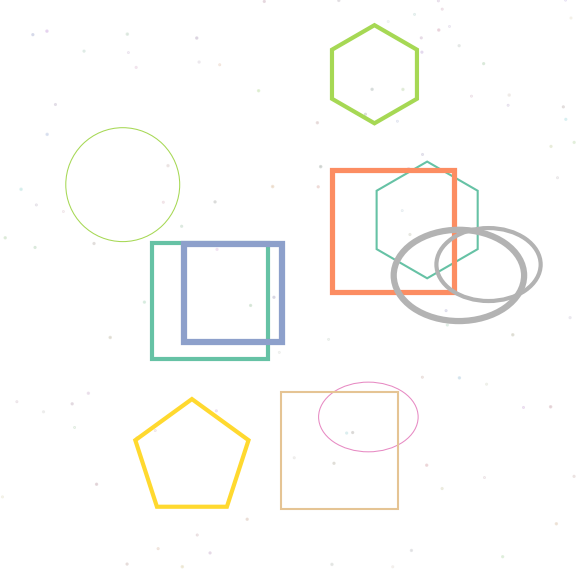[{"shape": "square", "thickness": 2, "radius": 0.5, "center": [0.364, 0.477]}, {"shape": "hexagon", "thickness": 1, "radius": 0.51, "center": [0.74, 0.618]}, {"shape": "square", "thickness": 2.5, "radius": 0.53, "center": [0.68, 0.599]}, {"shape": "square", "thickness": 3, "radius": 0.42, "center": [0.404, 0.491]}, {"shape": "oval", "thickness": 0.5, "radius": 0.43, "center": [0.638, 0.277]}, {"shape": "hexagon", "thickness": 2, "radius": 0.42, "center": [0.648, 0.871]}, {"shape": "circle", "thickness": 0.5, "radius": 0.49, "center": [0.213, 0.679]}, {"shape": "pentagon", "thickness": 2, "radius": 0.52, "center": [0.332, 0.205]}, {"shape": "square", "thickness": 1, "radius": 0.51, "center": [0.588, 0.219]}, {"shape": "oval", "thickness": 3, "radius": 0.56, "center": [0.795, 0.522]}, {"shape": "oval", "thickness": 2, "radius": 0.45, "center": [0.846, 0.541]}]